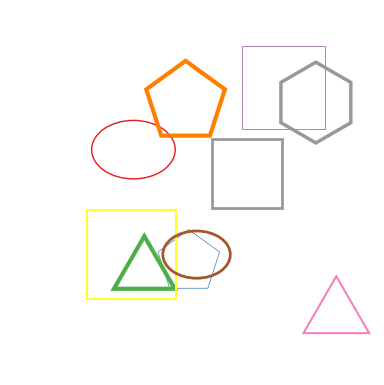[{"shape": "oval", "thickness": 1, "radius": 0.54, "center": [0.347, 0.611]}, {"shape": "pentagon", "thickness": 0.5, "radius": 0.42, "center": [0.49, 0.319]}, {"shape": "triangle", "thickness": 3, "radius": 0.46, "center": [0.375, 0.296]}, {"shape": "square", "thickness": 0.5, "radius": 0.54, "center": [0.736, 0.773]}, {"shape": "pentagon", "thickness": 3, "radius": 0.54, "center": [0.482, 0.735]}, {"shape": "square", "thickness": 1.5, "radius": 0.58, "center": [0.341, 0.338]}, {"shape": "oval", "thickness": 2, "radius": 0.44, "center": [0.511, 0.339]}, {"shape": "triangle", "thickness": 1.5, "radius": 0.49, "center": [0.874, 0.184]}, {"shape": "square", "thickness": 2, "radius": 0.45, "center": [0.642, 0.55]}, {"shape": "hexagon", "thickness": 2.5, "radius": 0.52, "center": [0.82, 0.734]}]